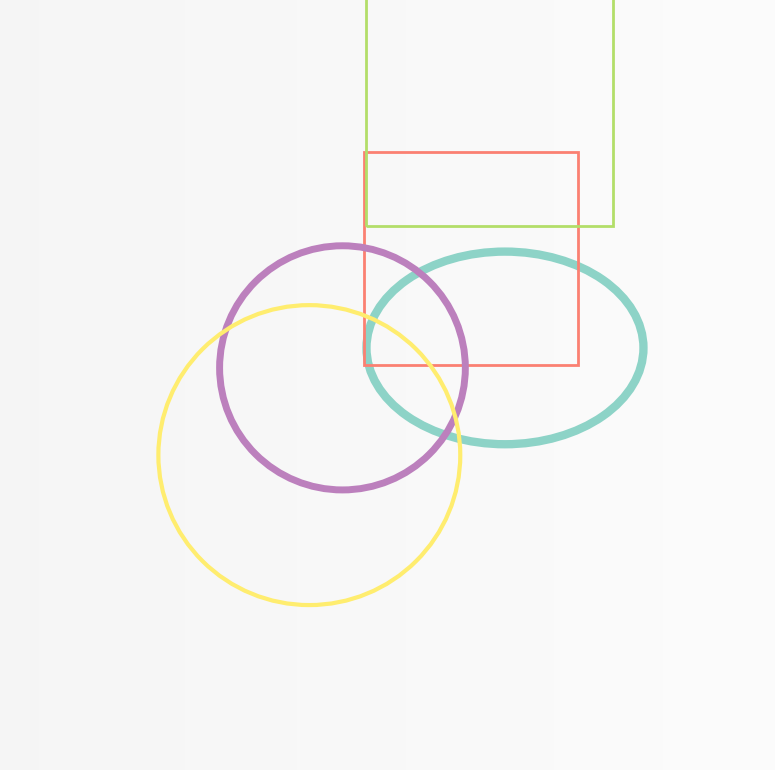[{"shape": "oval", "thickness": 3, "radius": 0.89, "center": [0.652, 0.548]}, {"shape": "square", "thickness": 1, "radius": 0.69, "center": [0.608, 0.664]}, {"shape": "square", "thickness": 1, "radius": 0.8, "center": [0.632, 0.866]}, {"shape": "circle", "thickness": 2.5, "radius": 0.79, "center": [0.442, 0.522]}, {"shape": "circle", "thickness": 1.5, "radius": 0.97, "center": [0.399, 0.409]}]